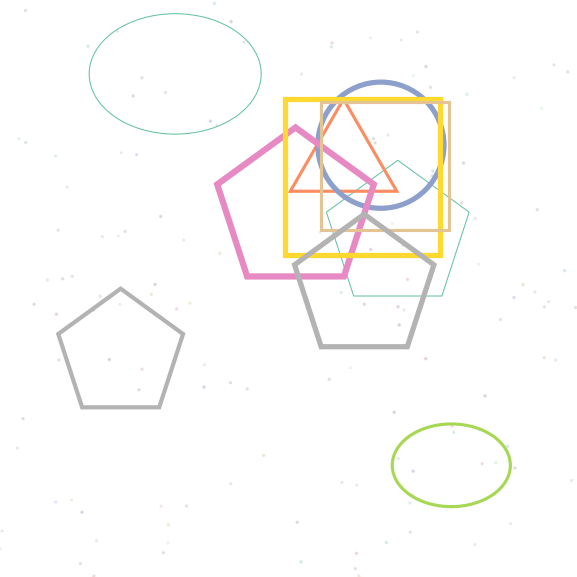[{"shape": "pentagon", "thickness": 0.5, "radius": 0.65, "center": [0.689, 0.592]}, {"shape": "oval", "thickness": 0.5, "radius": 0.74, "center": [0.303, 0.871]}, {"shape": "triangle", "thickness": 1.5, "radius": 0.53, "center": [0.595, 0.721]}, {"shape": "circle", "thickness": 2.5, "radius": 0.55, "center": [0.66, 0.748]}, {"shape": "pentagon", "thickness": 3, "radius": 0.71, "center": [0.512, 0.636]}, {"shape": "oval", "thickness": 1.5, "radius": 0.51, "center": [0.781, 0.193]}, {"shape": "square", "thickness": 2.5, "radius": 0.67, "center": [0.628, 0.693]}, {"shape": "square", "thickness": 1.5, "radius": 0.55, "center": [0.667, 0.712]}, {"shape": "pentagon", "thickness": 2.5, "radius": 0.63, "center": [0.631, 0.501]}, {"shape": "pentagon", "thickness": 2, "radius": 0.57, "center": [0.209, 0.386]}]